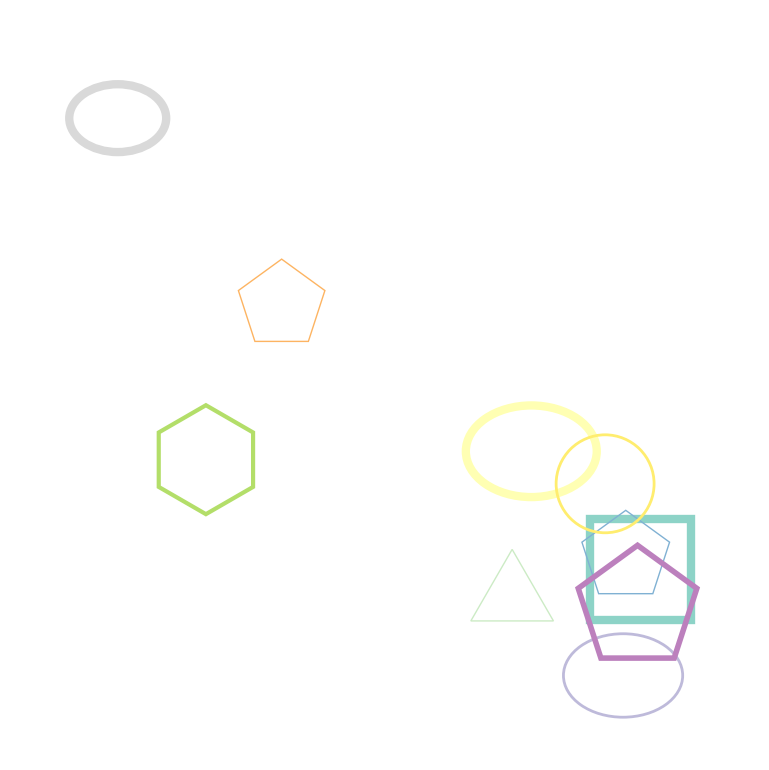[{"shape": "square", "thickness": 3, "radius": 0.33, "center": [0.831, 0.26]}, {"shape": "oval", "thickness": 3, "radius": 0.43, "center": [0.69, 0.414]}, {"shape": "oval", "thickness": 1, "radius": 0.39, "center": [0.809, 0.123]}, {"shape": "pentagon", "thickness": 0.5, "radius": 0.3, "center": [0.813, 0.277]}, {"shape": "pentagon", "thickness": 0.5, "radius": 0.3, "center": [0.366, 0.604]}, {"shape": "hexagon", "thickness": 1.5, "radius": 0.35, "center": [0.267, 0.403]}, {"shape": "oval", "thickness": 3, "radius": 0.31, "center": [0.153, 0.847]}, {"shape": "pentagon", "thickness": 2, "radius": 0.4, "center": [0.828, 0.211]}, {"shape": "triangle", "thickness": 0.5, "radius": 0.31, "center": [0.665, 0.225]}, {"shape": "circle", "thickness": 1, "radius": 0.32, "center": [0.786, 0.372]}]